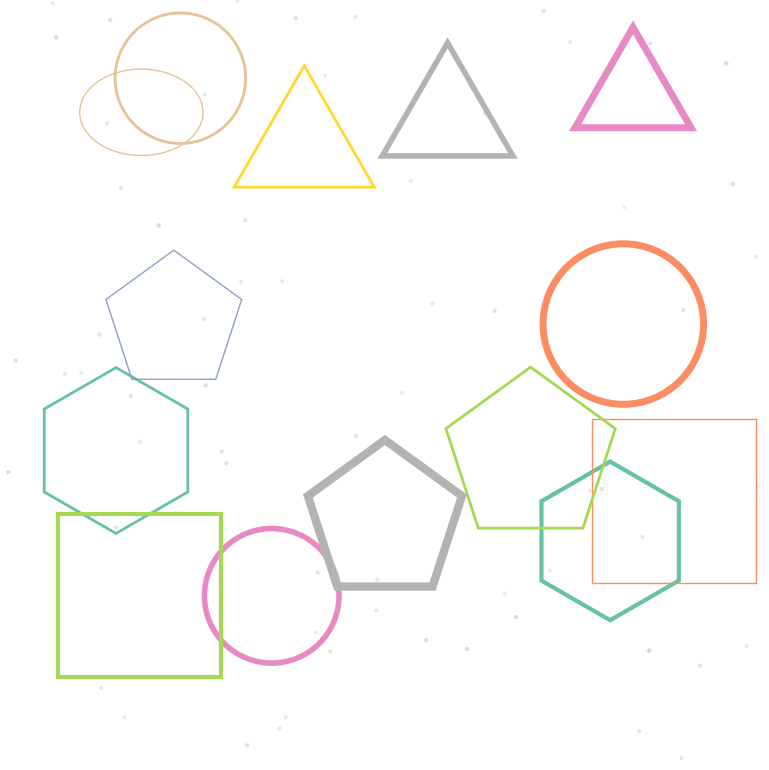[{"shape": "hexagon", "thickness": 1.5, "radius": 0.52, "center": [0.792, 0.298]}, {"shape": "hexagon", "thickness": 1, "radius": 0.54, "center": [0.151, 0.415]}, {"shape": "circle", "thickness": 2.5, "radius": 0.52, "center": [0.809, 0.579]}, {"shape": "square", "thickness": 0.5, "radius": 0.53, "center": [0.875, 0.349]}, {"shape": "pentagon", "thickness": 0.5, "radius": 0.46, "center": [0.226, 0.582]}, {"shape": "circle", "thickness": 2, "radius": 0.44, "center": [0.353, 0.226]}, {"shape": "triangle", "thickness": 2.5, "radius": 0.43, "center": [0.822, 0.878]}, {"shape": "pentagon", "thickness": 1, "radius": 0.58, "center": [0.689, 0.408]}, {"shape": "square", "thickness": 1.5, "radius": 0.53, "center": [0.181, 0.227]}, {"shape": "triangle", "thickness": 1, "radius": 0.53, "center": [0.395, 0.809]}, {"shape": "oval", "thickness": 0.5, "radius": 0.4, "center": [0.184, 0.854]}, {"shape": "circle", "thickness": 1, "radius": 0.42, "center": [0.234, 0.898]}, {"shape": "pentagon", "thickness": 3, "radius": 0.53, "center": [0.5, 0.323]}, {"shape": "triangle", "thickness": 2, "radius": 0.49, "center": [0.581, 0.846]}]